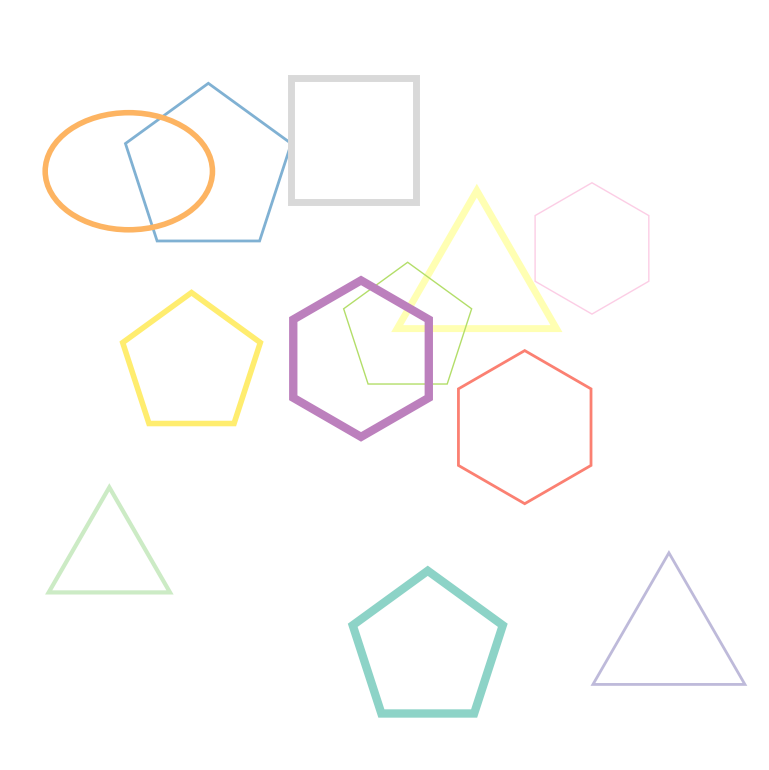[{"shape": "pentagon", "thickness": 3, "radius": 0.51, "center": [0.556, 0.156]}, {"shape": "triangle", "thickness": 2.5, "radius": 0.6, "center": [0.619, 0.633]}, {"shape": "triangle", "thickness": 1, "radius": 0.57, "center": [0.869, 0.168]}, {"shape": "hexagon", "thickness": 1, "radius": 0.5, "center": [0.681, 0.445]}, {"shape": "pentagon", "thickness": 1, "radius": 0.57, "center": [0.271, 0.779]}, {"shape": "oval", "thickness": 2, "radius": 0.54, "center": [0.167, 0.778]}, {"shape": "pentagon", "thickness": 0.5, "radius": 0.44, "center": [0.529, 0.572]}, {"shape": "hexagon", "thickness": 0.5, "radius": 0.43, "center": [0.769, 0.677]}, {"shape": "square", "thickness": 2.5, "radius": 0.41, "center": [0.459, 0.818]}, {"shape": "hexagon", "thickness": 3, "radius": 0.51, "center": [0.469, 0.534]}, {"shape": "triangle", "thickness": 1.5, "radius": 0.45, "center": [0.142, 0.276]}, {"shape": "pentagon", "thickness": 2, "radius": 0.47, "center": [0.249, 0.526]}]